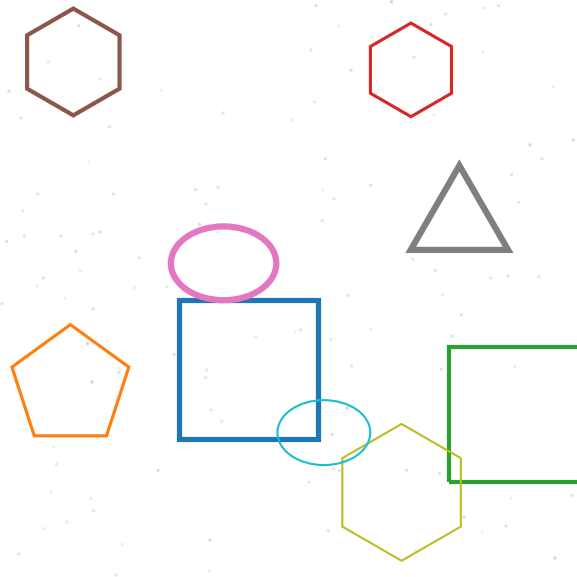[{"shape": "square", "thickness": 2.5, "radius": 0.6, "center": [0.431, 0.359]}, {"shape": "pentagon", "thickness": 1.5, "radius": 0.53, "center": [0.122, 0.331]}, {"shape": "square", "thickness": 2, "radius": 0.59, "center": [0.894, 0.281]}, {"shape": "hexagon", "thickness": 1.5, "radius": 0.41, "center": [0.712, 0.878]}, {"shape": "hexagon", "thickness": 2, "radius": 0.46, "center": [0.127, 0.892]}, {"shape": "oval", "thickness": 3, "radius": 0.46, "center": [0.387, 0.543]}, {"shape": "triangle", "thickness": 3, "radius": 0.49, "center": [0.795, 0.615]}, {"shape": "hexagon", "thickness": 1, "radius": 0.59, "center": [0.695, 0.147]}, {"shape": "oval", "thickness": 1, "radius": 0.4, "center": [0.561, 0.25]}]